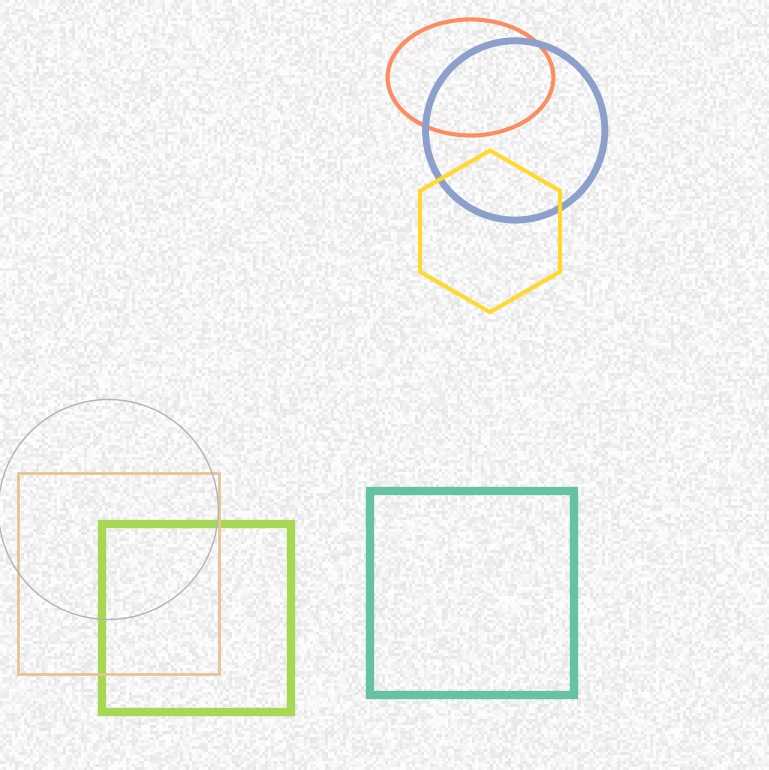[{"shape": "square", "thickness": 3, "radius": 0.66, "center": [0.613, 0.23]}, {"shape": "oval", "thickness": 1.5, "radius": 0.54, "center": [0.611, 0.899]}, {"shape": "circle", "thickness": 2.5, "radius": 0.58, "center": [0.669, 0.831]}, {"shape": "square", "thickness": 3, "radius": 0.61, "center": [0.255, 0.198]}, {"shape": "hexagon", "thickness": 1.5, "radius": 0.52, "center": [0.636, 0.7]}, {"shape": "square", "thickness": 1, "radius": 0.65, "center": [0.153, 0.255]}, {"shape": "circle", "thickness": 0.5, "radius": 0.71, "center": [0.141, 0.338]}]